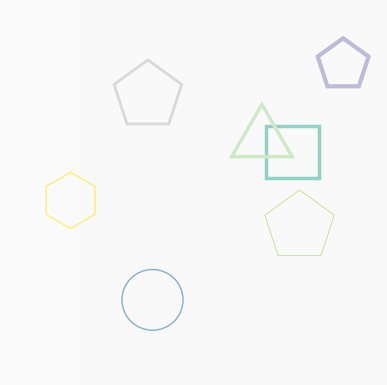[{"shape": "square", "thickness": 2.5, "radius": 0.34, "center": [0.755, 0.605]}, {"shape": "pentagon", "thickness": 3, "radius": 0.35, "center": [0.886, 0.832]}, {"shape": "circle", "thickness": 1, "radius": 0.39, "center": [0.394, 0.221]}, {"shape": "pentagon", "thickness": 0.5, "radius": 0.47, "center": [0.773, 0.412]}, {"shape": "pentagon", "thickness": 2, "radius": 0.46, "center": [0.382, 0.752]}, {"shape": "triangle", "thickness": 2.5, "radius": 0.45, "center": [0.676, 0.638]}, {"shape": "hexagon", "thickness": 1, "radius": 0.36, "center": [0.182, 0.479]}]